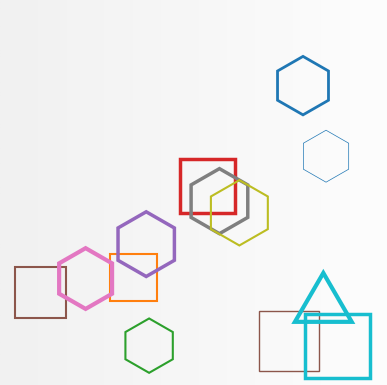[{"shape": "hexagon", "thickness": 0.5, "radius": 0.34, "center": [0.841, 0.594]}, {"shape": "hexagon", "thickness": 2, "radius": 0.38, "center": [0.782, 0.778]}, {"shape": "square", "thickness": 1.5, "radius": 0.3, "center": [0.345, 0.279]}, {"shape": "hexagon", "thickness": 1.5, "radius": 0.35, "center": [0.385, 0.102]}, {"shape": "square", "thickness": 2.5, "radius": 0.35, "center": [0.535, 0.516]}, {"shape": "hexagon", "thickness": 2.5, "radius": 0.42, "center": [0.377, 0.366]}, {"shape": "square", "thickness": 1, "radius": 0.39, "center": [0.745, 0.115]}, {"shape": "square", "thickness": 1.5, "radius": 0.33, "center": [0.105, 0.241]}, {"shape": "hexagon", "thickness": 3, "radius": 0.39, "center": [0.221, 0.277]}, {"shape": "hexagon", "thickness": 2.5, "radius": 0.42, "center": [0.566, 0.478]}, {"shape": "hexagon", "thickness": 1.5, "radius": 0.42, "center": [0.618, 0.447]}, {"shape": "triangle", "thickness": 3, "radius": 0.42, "center": [0.834, 0.206]}, {"shape": "square", "thickness": 2.5, "radius": 0.42, "center": [0.872, 0.102]}]